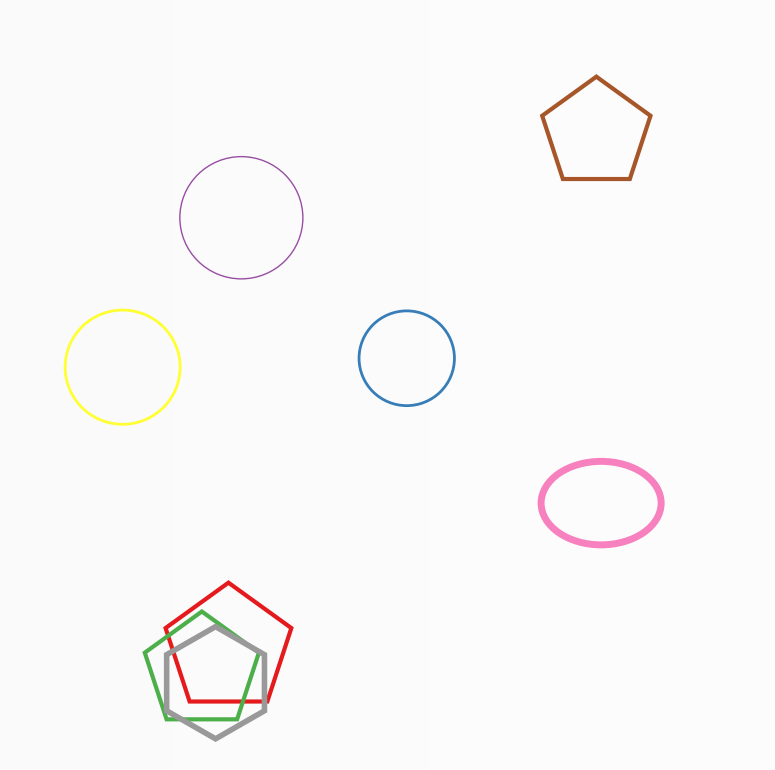[{"shape": "pentagon", "thickness": 1.5, "radius": 0.43, "center": [0.295, 0.158]}, {"shape": "circle", "thickness": 1, "radius": 0.31, "center": [0.525, 0.535]}, {"shape": "pentagon", "thickness": 1.5, "radius": 0.39, "center": [0.26, 0.128]}, {"shape": "circle", "thickness": 0.5, "radius": 0.4, "center": [0.311, 0.717]}, {"shape": "circle", "thickness": 1, "radius": 0.37, "center": [0.158, 0.523]}, {"shape": "pentagon", "thickness": 1.5, "radius": 0.37, "center": [0.769, 0.827]}, {"shape": "oval", "thickness": 2.5, "radius": 0.39, "center": [0.776, 0.347]}, {"shape": "hexagon", "thickness": 2, "radius": 0.36, "center": [0.278, 0.113]}]